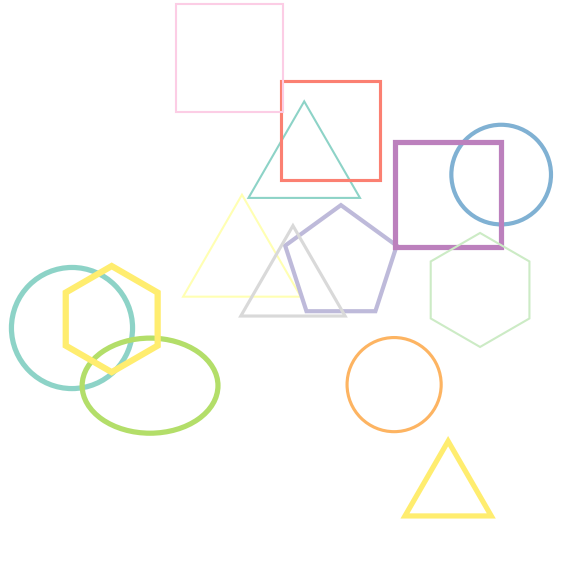[{"shape": "triangle", "thickness": 1, "radius": 0.56, "center": [0.527, 0.712]}, {"shape": "circle", "thickness": 2.5, "radius": 0.52, "center": [0.125, 0.431]}, {"shape": "triangle", "thickness": 1, "radius": 0.59, "center": [0.419, 0.544]}, {"shape": "pentagon", "thickness": 2, "radius": 0.51, "center": [0.59, 0.542]}, {"shape": "square", "thickness": 1.5, "radius": 0.43, "center": [0.572, 0.773]}, {"shape": "circle", "thickness": 2, "radius": 0.43, "center": [0.868, 0.697]}, {"shape": "circle", "thickness": 1.5, "radius": 0.41, "center": [0.682, 0.333]}, {"shape": "oval", "thickness": 2.5, "radius": 0.59, "center": [0.26, 0.331]}, {"shape": "square", "thickness": 1, "radius": 0.47, "center": [0.398, 0.898]}, {"shape": "triangle", "thickness": 1.5, "radius": 0.52, "center": [0.507, 0.504]}, {"shape": "square", "thickness": 2.5, "radius": 0.46, "center": [0.776, 0.663]}, {"shape": "hexagon", "thickness": 1, "radius": 0.49, "center": [0.831, 0.497]}, {"shape": "triangle", "thickness": 2.5, "radius": 0.43, "center": [0.776, 0.149]}, {"shape": "hexagon", "thickness": 3, "radius": 0.46, "center": [0.193, 0.447]}]